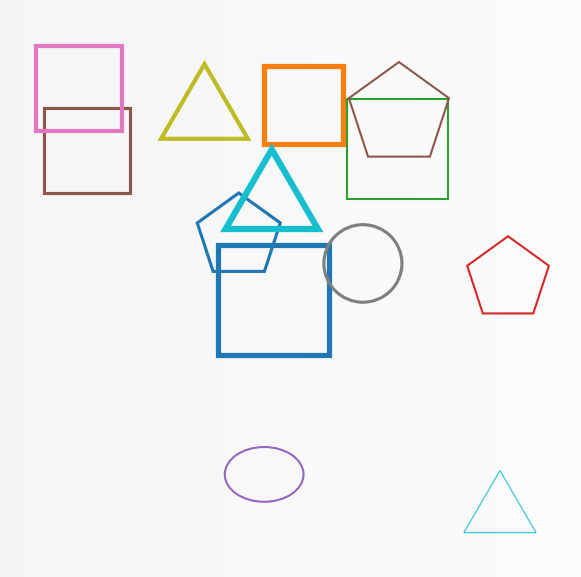[{"shape": "pentagon", "thickness": 1.5, "radius": 0.38, "center": [0.411, 0.59]}, {"shape": "square", "thickness": 2.5, "radius": 0.48, "center": [0.471, 0.48]}, {"shape": "square", "thickness": 2.5, "radius": 0.34, "center": [0.522, 0.817]}, {"shape": "square", "thickness": 1, "radius": 0.43, "center": [0.684, 0.741]}, {"shape": "pentagon", "thickness": 1, "radius": 0.37, "center": [0.874, 0.516]}, {"shape": "oval", "thickness": 1, "radius": 0.34, "center": [0.454, 0.178]}, {"shape": "square", "thickness": 1.5, "radius": 0.37, "center": [0.149, 0.738]}, {"shape": "pentagon", "thickness": 1, "radius": 0.45, "center": [0.686, 0.801]}, {"shape": "square", "thickness": 2, "radius": 0.37, "center": [0.137, 0.846]}, {"shape": "circle", "thickness": 1.5, "radius": 0.34, "center": [0.624, 0.543]}, {"shape": "triangle", "thickness": 2, "radius": 0.43, "center": [0.352, 0.802]}, {"shape": "triangle", "thickness": 3, "radius": 0.46, "center": [0.468, 0.648]}, {"shape": "triangle", "thickness": 0.5, "radius": 0.36, "center": [0.86, 0.113]}]